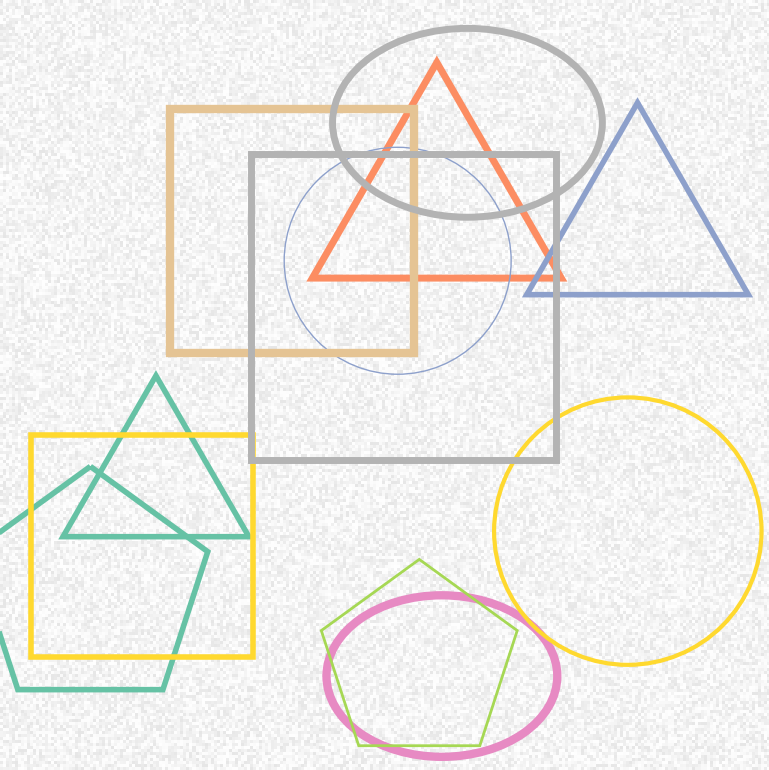[{"shape": "triangle", "thickness": 2, "radius": 0.7, "center": [0.203, 0.373]}, {"shape": "pentagon", "thickness": 2, "radius": 0.8, "center": [0.117, 0.234]}, {"shape": "triangle", "thickness": 2.5, "radius": 0.93, "center": [0.567, 0.732]}, {"shape": "triangle", "thickness": 2, "radius": 0.83, "center": [0.828, 0.7]}, {"shape": "circle", "thickness": 0.5, "radius": 0.74, "center": [0.516, 0.661]}, {"shape": "oval", "thickness": 3, "radius": 0.75, "center": [0.574, 0.122]}, {"shape": "pentagon", "thickness": 1, "radius": 0.67, "center": [0.545, 0.14]}, {"shape": "circle", "thickness": 1.5, "radius": 0.87, "center": [0.815, 0.31]}, {"shape": "square", "thickness": 2, "radius": 0.72, "center": [0.185, 0.291]}, {"shape": "square", "thickness": 3, "radius": 0.79, "center": [0.379, 0.7]}, {"shape": "oval", "thickness": 2.5, "radius": 0.88, "center": [0.607, 0.841]}, {"shape": "square", "thickness": 2.5, "radius": 0.99, "center": [0.524, 0.602]}]